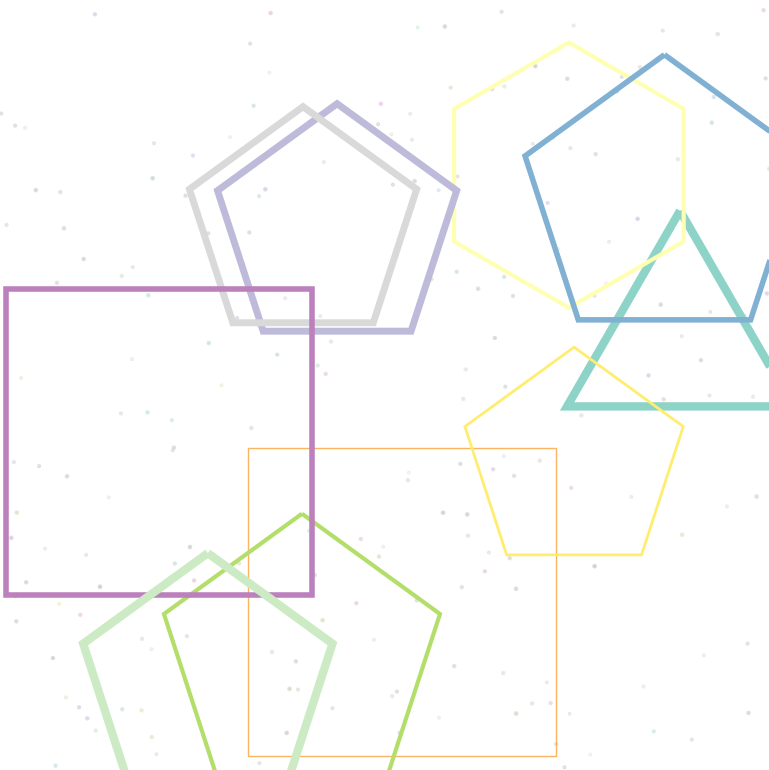[{"shape": "triangle", "thickness": 3, "radius": 0.85, "center": [0.883, 0.557]}, {"shape": "hexagon", "thickness": 1.5, "radius": 0.86, "center": [0.739, 0.773]}, {"shape": "pentagon", "thickness": 2.5, "radius": 0.82, "center": [0.438, 0.702]}, {"shape": "pentagon", "thickness": 2, "radius": 0.95, "center": [0.863, 0.739]}, {"shape": "square", "thickness": 0.5, "radius": 1.0, "center": [0.522, 0.218]}, {"shape": "pentagon", "thickness": 1.5, "radius": 0.94, "center": [0.392, 0.144]}, {"shape": "pentagon", "thickness": 2.5, "radius": 0.78, "center": [0.394, 0.706]}, {"shape": "square", "thickness": 2, "radius": 0.99, "center": [0.207, 0.426]}, {"shape": "pentagon", "thickness": 3, "radius": 0.85, "center": [0.27, 0.111]}, {"shape": "pentagon", "thickness": 1, "radius": 0.75, "center": [0.746, 0.4]}]